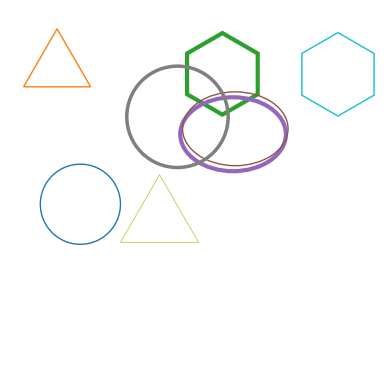[{"shape": "circle", "thickness": 1, "radius": 0.52, "center": [0.209, 0.47]}, {"shape": "triangle", "thickness": 1, "radius": 0.5, "center": [0.148, 0.825]}, {"shape": "hexagon", "thickness": 3, "radius": 0.53, "center": [0.578, 0.808]}, {"shape": "oval", "thickness": 3, "radius": 0.69, "center": [0.605, 0.651]}, {"shape": "oval", "thickness": 1, "radius": 0.69, "center": [0.611, 0.666]}, {"shape": "circle", "thickness": 2.5, "radius": 0.66, "center": [0.461, 0.697]}, {"shape": "triangle", "thickness": 0.5, "radius": 0.59, "center": [0.414, 0.429]}, {"shape": "hexagon", "thickness": 1, "radius": 0.54, "center": [0.878, 0.807]}]